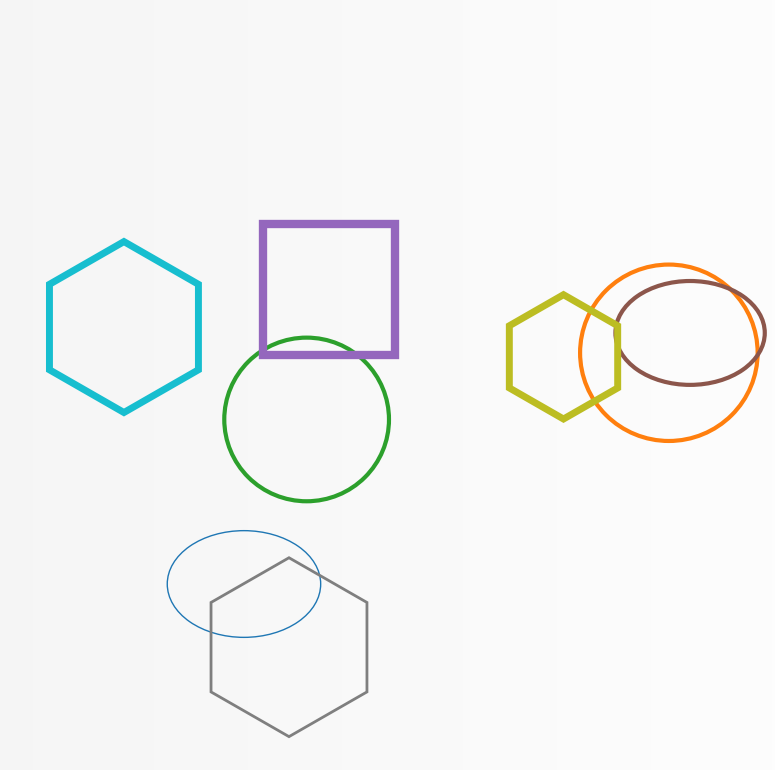[{"shape": "oval", "thickness": 0.5, "radius": 0.49, "center": [0.315, 0.242]}, {"shape": "circle", "thickness": 1.5, "radius": 0.57, "center": [0.863, 0.542]}, {"shape": "circle", "thickness": 1.5, "radius": 0.53, "center": [0.396, 0.455]}, {"shape": "square", "thickness": 3, "radius": 0.42, "center": [0.424, 0.624]}, {"shape": "oval", "thickness": 1.5, "radius": 0.48, "center": [0.89, 0.568]}, {"shape": "hexagon", "thickness": 1, "radius": 0.58, "center": [0.373, 0.159]}, {"shape": "hexagon", "thickness": 2.5, "radius": 0.4, "center": [0.727, 0.537]}, {"shape": "hexagon", "thickness": 2.5, "radius": 0.55, "center": [0.16, 0.575]}]